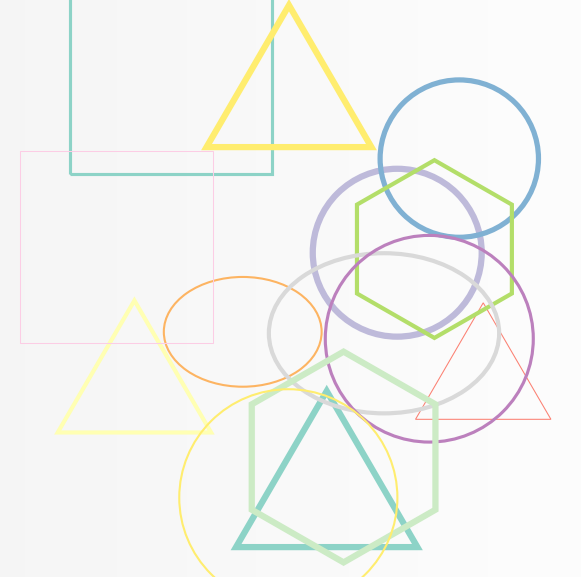[{"shape": "triangle", "thickness": 3, "radius": 0.9, "center": [0.562, 0.142]}, {"shape": "square", "thickness": 1.5, "radius": 0.87, "center": [0.295, 0.872]}, {"shape": "triangle", "thickness": 2, "radius": 0.76, "center": [0.231, 0.326]}, {"shape": "circle", "thickness": 3, "radius": 0.73, "center": [0.683, 0.562]}, {"shape": "triangle", "thickness": 0.5, "radius": 0.67, "center": [0.831, 0.34]}, {"shape": "circle", "thickness": 2.5, "radius": 0.68, "center": [0.79, 0.725]}, {"shape": "oval", "thickness": 1, "radius": 0.68, "center": [0.418, 0.425]}, {"shape": "hexagon", "thickness": 2, "radius": 0.77, "center": [0.747, 0.568]}, {"shape": "square", "thickness": 0.5, "radius": 0.83, "center": [0.2, 0.571]}, {"shape": "oval", "thickness": 2, "radius": 0.99, "center": [0.661, 0.422]}, {"shape": "circle", "thickness": 1.5, "radius": 0.89, "center": [0.739, 0.413]}, {"shape": "hexagon", "thickness": 3, "radius": 0.91, "center": [0.591, 0.208]}, {"shape": "triangle", "thickness": 3, "radius": 0.82, "center": [0.497, 0.826]}, {"shape": "circle", "thickness": 1, "radius": 0.94, "center": [0.496, 0.138]}]